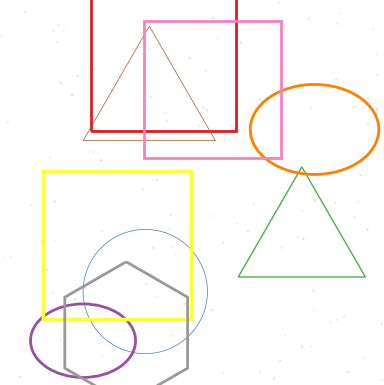[{"shape": "square", "thickness": 2, "radius": 0.94, "center": [0.425, 0.848]}, {"shape": "circle", "thickness": 0.5, "radius": 0.81, "center": [0.377, 0.243]}, {"shape": "triangle", "thickness": 1, "radius": 0.95, "center": [0.784, 0.376]}, {"shape": "oval", "thickness": 2, "radius": 0.68, "center": [0.216, 0.115]}, {"shape": "oval", "thickness": 2, "radius": 0.83, "center": [0.817, 0.664]}, {"shape": "square", "thickness": 2.5, "radius": 0.96, "center": [0.304, 0.364]}, {"shape": "triangle", "thickness": 0.5, "radius": 0.99, "center": [0.388, 0.734]}, {"shape": "square", "thickness": 2, "radius": 0.89, "center": [0.552, 0.768]}, {"shape": "hexagon", "thickness": 2, "radius": 0.92, "center": [0.328, 0.136]}]